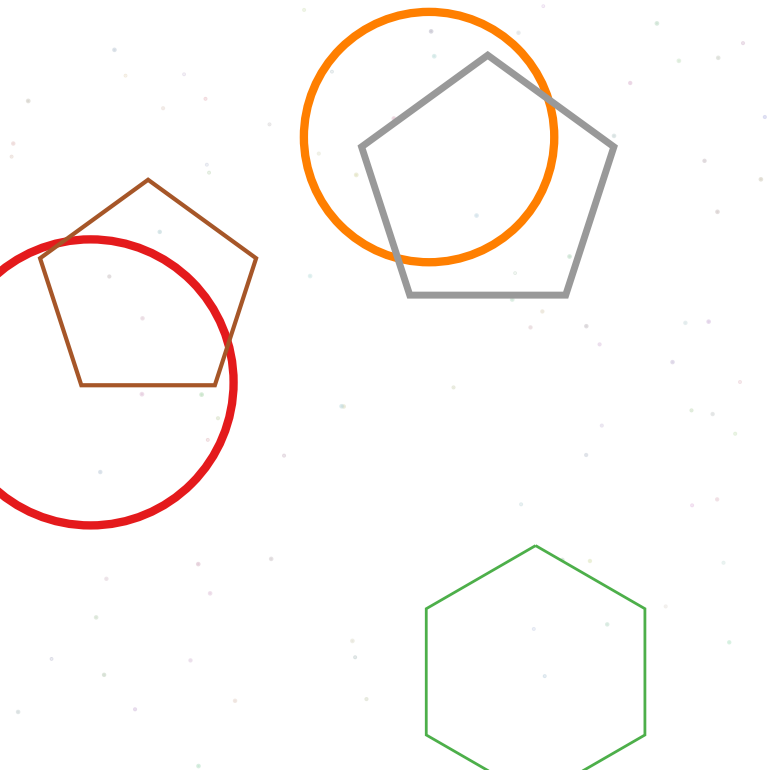[{"shape": "circle", "thickness": 3, "radius": 0.93, "center": [0.118, 0.503]}, {"shape": "hexagon", "thickness": 1, "radius": 0.82, "center": [0.696, 0.127]}, {"shape": "circle", "thickness": 3, "radius": 0.81, "center": [0.557, 0.822]}, {"shape": "pentagon", "thickness": 1.5, "radius": 0.74, "center": [0.192, 0.619]}, {"shape": "pentagon", "thickness": 2.5, "radius": 0.86, "center": [0.633, 0.756]}]